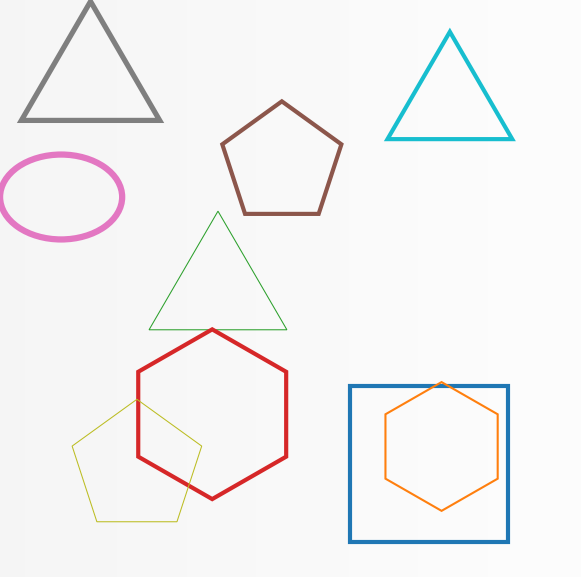[{"shape": "square", "thickness": 2, "radius": 0.68, "center": [0.738, 0.196]}, {"shape": "hexagon", "thickness": 1, "radius": 0.56, "center": [0.76, 0.226]}, {"shape": "triangle", "thickness": 0.5, "radius": 0.68, "center": [0.375, 0.497]}, {"shape": "hexagon", "thickness": 2, "radius": 0.73, "center": [0.365, 0.282]}, {"shape": "pentagon", "thickness": 2, "radius": 0.54, "center": [0.485, 0.716]}, {"shape": "oval", "thickness": 3, "radius": 0.53, "center": [0.105, 0.658]}, {"shape": "triangle", "thickness": 2.5, "radius": 0.69, "center": [0.156, 0.859]}, {"shape": "pentagon", "thickness": 0.5, "radius": 0.59, "center": [0.236, 0.19]}, {"shape": "triangle", "thickness": 2, "radius": 0.62, "center": [0.774, 0.82]}]